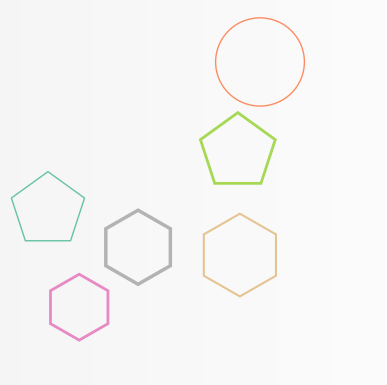[{"shape": "pentagon", "thickness": 1, "radius": 0.5, "center": [0.124, 0.455]}, {"shape": "circle", "thickness": 1, "radius": 0.57, "center": [0.671, 0.839]}, {"shape": "hexagon", "thickness": 2, "radius": 0.43, "center": [0.204, 0.202]}, {"shape": "pentagon", "thickness": 2, "radius": 0.51, "center": [0.614, 0.606]}, {"shape": "hexagon", "thickness": 1.5, "radius": 0.54, "center": [0.619, 0.338]}, {"shape": "hexagon", "thickness": 2.5, "radius": 0.48, "center": [0.356, 0.358]}]